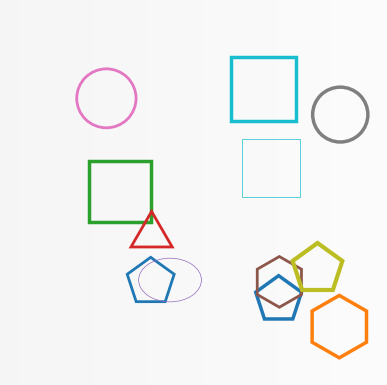[{"shape": "pentagon", "thickness": 2, "radius": 0.32, "center": [0.389, 0.268]}, {"shape": "pentagon", "thickness": 2.5, "radius": 0.31, "center": [0.719, 0.222]}, {"shape": "hexagon", "thickness": 2.5, "radius": 0.41, "center": [0.876, 0.152]}, {"shape": "square", "thickness": 2.5, "radius": 0.4, "center": [0.309, 0.502]}, {"shape": "triangle", "thickness": 2, "radius": 0.31, "center": [0.391, 0.389]}, {"shape": "oval", "thickness": 0.5, "radius": 0.4, "center": [0.439, 0.273]}, {"shape": "hexagon", "thickness": 2, "radius": 0.33, "center": [0.721, 0.268]}, {"shape": "circle", "thickness": 2, "radius": 0.38, "center": [0.275, 0.745]}, {"shape": "circle", "thickness": 2.5, "radius": 0.36, "center": [0.878, 0.702]}, {"shape": "pentagon", "thickness": 3, "radius": 0.34, "center": [0.819, 0.301]}, {"shape": "square", "thickness": 2.5, "radius": 0.42, "center": [0.68, 0.769]}, {"shape": "square", "thickness": 0.5, "radius": 0.38, "center": [0.699, 0.564]}]